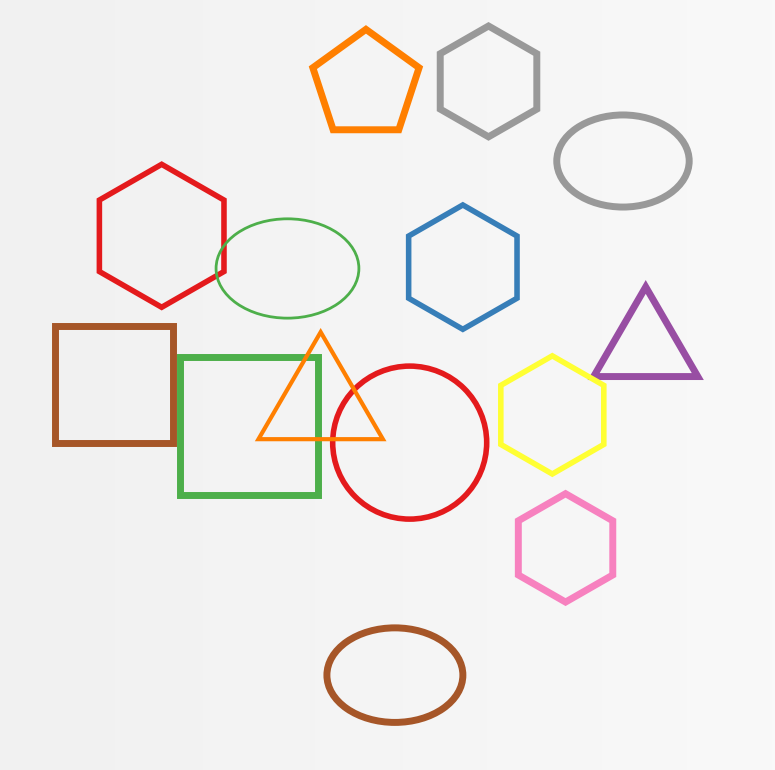[{"shape": "hexagon", "thickness": 2, "radius": 0.46, "center": [0.209, 0.694]}, {"shape": "circle", "thickness": 2, "radius": 0.5, "center": [0.529, 0.425]}, {"shape": "hexagon", "thickness": 2, "radius": 0.4, "center": [0.597, 0.653]}, {"shape": "oval", "thickness": 1, "radius": 0.46, "center": [0.371, 0.651]}, {"shape": "square", "thickness": 2.5, "radius": 0.45, "center": [0.321, 0.446]}, {"shape": "triangle", "thickness": 2.5, "radius": 0.39, "center": [0.833, 0.55]}, {"shape": "triangle", "thickness": 1.5, "radius": 0.46, "center": [0.414, 0.476]}, {"shape": "pentagon", "thickness": 2.5, "radius": 0.36, "center": [0.472, 0.89]}, {"shape": "hexagon", "thickness": 2, "radius": 0.38, "center": [0.713, 0.461]}, {"shape": "oval", "thickness": 2.5, "radius": 0.44, "center": [0.51, 0.123]}, {"shape": "square", "thickness": 2.5, "radius": 0.38, "center": [0.147, 0.501]}, {"shape": "hexagon", "thickness": 2.5, "radius": 0.35, "center": [0.73, 0.288]}, {"shape": "oval", "thickness": 2.5, "radius": 0.43, "center": [0.804, 0.791]}, {"shape": "hexagon", "thickness": 2.5, "radius": 0.36, "center": [0.63, 0.894]}]